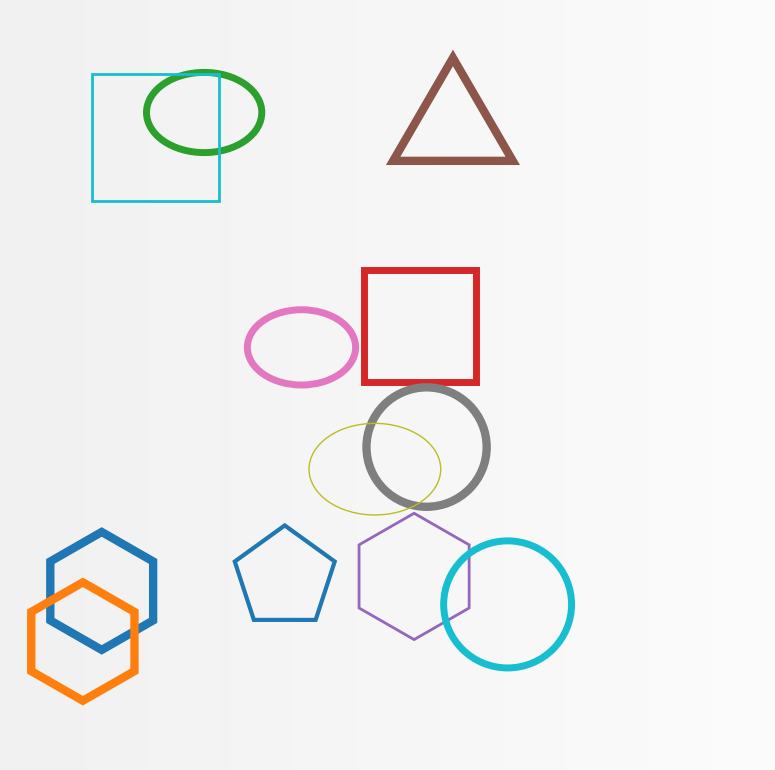[{"shape": "pentagon", "thickness": 1.5, "radius": 0.34, "center": [0.367, 0.25]}, {"shape": "hexagon", "thickness": 3, "radius": 0.38, "center": [0.131, 0.233]}, {"shape": "hexagon", "thickness": 3, "radius": 0.38, "center": [0.107, 0.167]}, {"shape": "oval", "thickness": 2.5, "radius": 0.37, "center": [0.263, 0.854]}, {"shape": "square", "thickness": 2.5, "radius": 0.36, "center": [0.542, 0.577]}, {"shape": "hexagon", "thickness": 1, "radius": 0.41, "center": [0.534, 0.251]}, {"shape": "triangle", "thickness": 3, "radius": 0.45, "center": [0.584, 0.836]}, {"shape": "oval", "thickness": 2.5, "radius": 0.35, "center": [0.389, 0.549]}, {"shape": "circle", "thickness": 3, "radius": 0.39, "center": [0.55, 0.419]}, {"shape": "oval", "thickness": 0.5, "radius": 0.42, "center": [0.484, 0.391]}, {"shape": "circle", "thickness": 2.5, "radius": 0.41, "center": [0.655, 0.215]}, {"shape": "square", "thickness": 1, "radius": 0.41, "center": [0.201, 0.821]}]